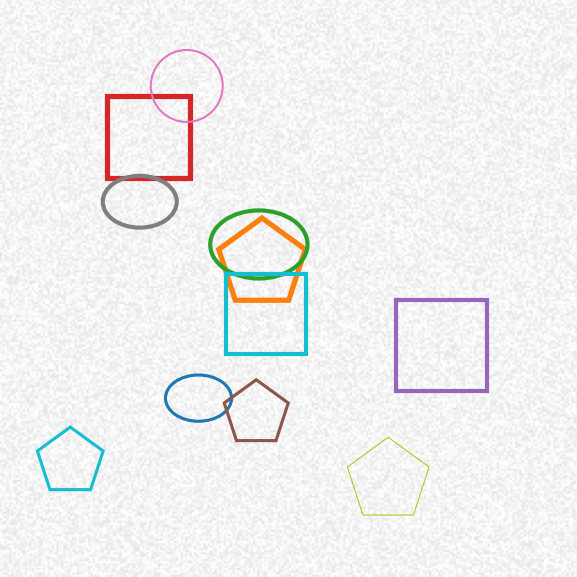[{"shape": "oval", "thickness": 1.5, "radius": 0.29, "center": [0.344, 0.31]}, {"shape": "pentagon", "thickness": 2.5, "radius": 0.39, "center": [0.454, 0.543]}, {"shape": "oval", "thickness": 2, "radius": 0.42, "center": [0.448, 0.576]}, {"shape": "square", "thickness": 2.5, "radius": 0.36, "center": [0.257, 0.761]}, {"shape": "square", "thickness": 2, "radius": 0.39, "center": [0.765, 0.401]}, {"shape": "pentagon", "thickness": 1.5, "radius": 0.29, "center": [0.444, 0.283]}, {"shape": "circle", "thickness": 1, "radius": 0.31, "center": [0.323, 0.85]}, {"shape": "oval", "thickness": 2, "radius": 0.32, "center": [0.242, 0.65]}, {"shape": "pentagon", "thickness": 0.5, "radius": 0.37, "center": [0.672, 0.168]}, {"shape": "square", "thickness": 2, "radius": 0.35, "center": [0.461, 0.455]}, {"shape": "pentagon", "thickness": 1.5, "radius": 0.3, "center": [0.122, 0.2]}]